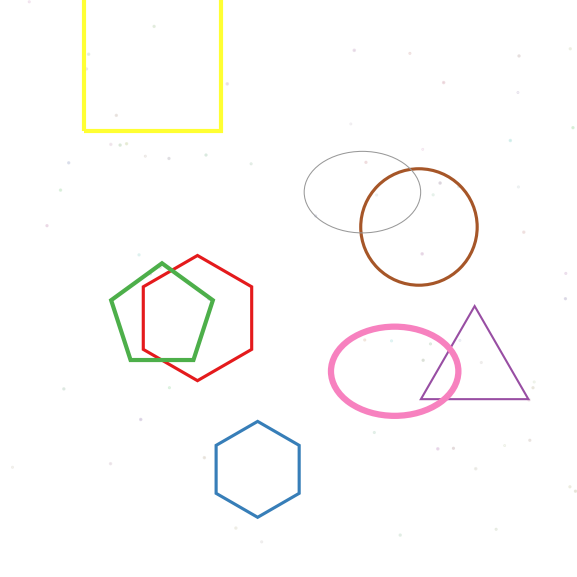[{"shape": "hexagon", "thickness": 1.5, "radius": 0.54, "center": [0.342, 0.448]}, {"shape": "hexagon", "thickness": 1.5, "radius": 0.42, "center": [0.446, 0.186]}, {"shape": "pentagon", "thickness": 2, "radius": 0.46, "center": [0.281, 0.451]}, {"shape": "triangle", "thickness": 1, "radius": 0.54, "center": [0.822, 0.362]}, {"shape": "square", "thickness": 2, "radius": 0.59, "center": [0.265, 0.892]}, {"shape": "circle", "thickness": 1.5, "radius": 0.5, "center": [0.725, 0.606]}, {"shape": "oval", "thickness": 3, "radius": 0.55, "center": [0.683, 0.356]}, {"shape": "oval", "thickness": 0.5, "radius": 0.5, "center": [0.628, 0.666]}]